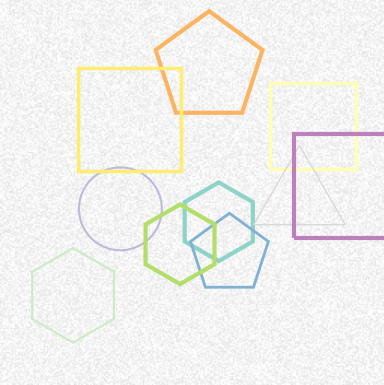[{"shape": "hexagon", "thickness": 3, "radius": 0.51, "center": [0.568, 0.424]}, {"shape": "square", "thickness": 2.5, "radius": 0.56, "center": [0.813, 0.673]}, {"shape": "circle", "thickness": 1.5, "radius": 0.54, "center": [0.313, 0.458]}, {"shape": "pentagon", "thickness": 2, "radius": 0.53, "center": [0.596, 0.34]}, {"shape": "pentagon", "thickness": 3, "radius": 0.73, "center": [0.543, 0.825]}, {"shape": "hexagon", "thickness": 3, "radius": 0.52, "center": [0.468, 0.366]}, {"shape": "triangle", "thickness": 1, "radius": 0.69, "center": [0.778, 0.485]}, {"shape": "square", "thickness": 3, "radius": 0.67, "center": [0.897, 0.517]}, {"shape": "hexagon", "thickness": 1.5, "radius": 0.61, "center": [0.19, 0.233]}, {"shape": "square", "thickness": 2.5, "radius": 0.66, "center": [0.336, 0.69]}]